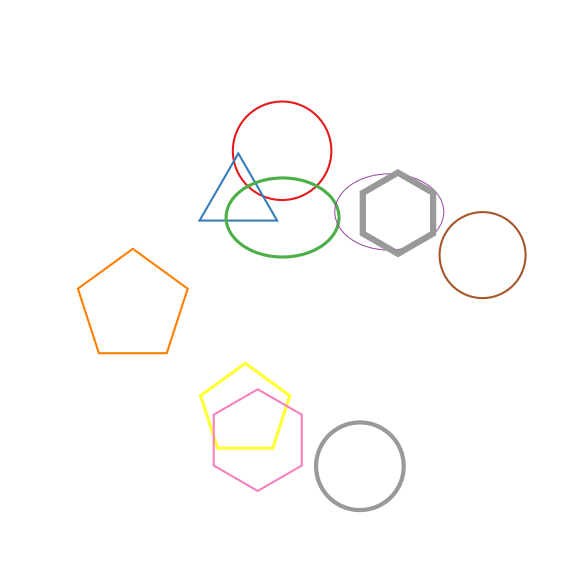[{"shape": "circle", "thickness": 1, "radius": 0.43, "center": [0.488, 0.738]}, {"shape": "triangle", "thickness": 1, "radius": 0.39, "center": [0.413, 0.656]}, {"shape": "oval", "thickness": 1.5, "radius": 0.49, "center": [0.489, 0.623]}, {"shape": "oval", "thickness": 0.5, "radius": 0.47, "center": [0.674, 0.632]}, {"shape": "pentagon", "thickness": 1, "radius": 0.5, "center": [0.23, 0.468]}, {"shape": "pentagon", "thickness": 1.5, "radius": 0.41, "center": [0.425, 0.289]}, {"shape": "circle", "thickness": 1, "radius": 0.37, "center": [0.836, 0.557]}, {"shape": "hexagon", "thickness": 1, "radius": 0.44, "center": [0.446, 0.237]}, {"shape": "hexagon", "thickness": 3, "radius": 0.35, "center": [0.689, 0.63]}, {"shape": "circle", "thickness": 2, "radius": 0.38, "center": [0.623, 0.192]}]